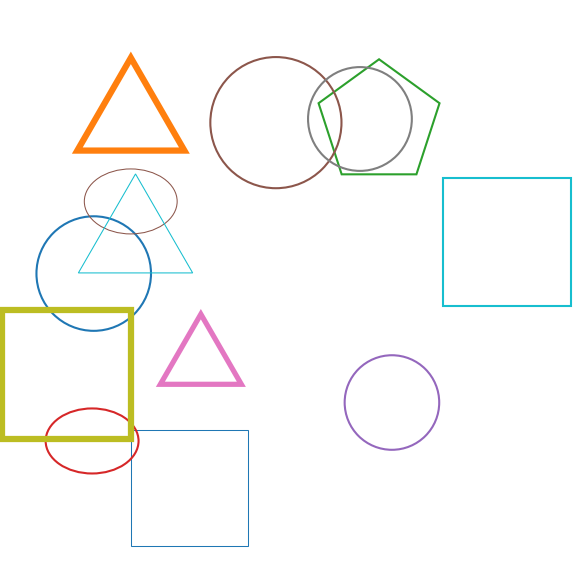[{"shape": "circle", "thickness": 1, "radius": 0.5, "center": [0.162, 0.525]}, {"shape": "square", "thickness": 0.5, "radius": 0.5, "center": [0.328, 0.155]}, {"shape": "triangle", "thickness": 3, "radius": 0.54, "center": [0.227, 0.792]}, {"shape": "pentagon", "thickness": 1, "radius": 0.55, "center": [0.656, 0.786]}, {"shape": "oval", "thickness": 1, "radius": 0.4, "center": [0.159, 0.236]}, {"shape": "circle", "thickness": 1, "radius": 0.41, "center": [0.679, 0.302]}, {"shape": "circle", "thickness": 1, "radius": 0.57, "center": [0.478, 0.787]}, {"shape": "oval", "thickness": 0.5, "radius": 0.4, "center": [0.226, 0.65]}, {"shape": "triangle", "thickness": 2.5, "radius": 0.4, "center": [0.348, 0.374]}, {"shape": "circle", "thickness": 1, "radius": 0.45, "center": [0.623, 0.793]}, {"shape": "square", "thickness": 3, "radius": 0.56, "center": [0.115, 0.35]}, {"shape": "triangle", "thickness": 0.5, "radius": 0.57, "center": [0.235, 0.584]}, {"shape": "square", "thickness": 1, "radius": 0.55, "center": [0.878, 0.58]}]